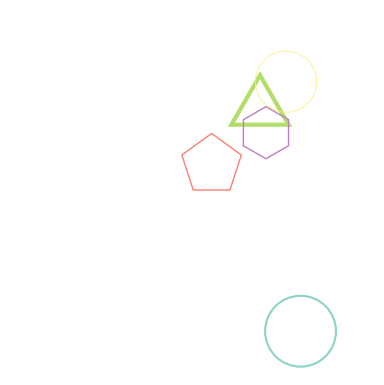[{"shape": "circle", "thickness": 1.5, "radius": 0.46, "center": [0.781, 0.14]}, {"shape": "pentagon", "thickness": 1, "radius": 0.41, "center": [0.55, 0.572]}, {"shape": "triangle", "thickness": 3, "radius": 0.43, "center": [0.675, 0.719]}, {"shape": "hexagon", "thickness": 1, "radius": 0.34, "center": [0.691, 0.655]}, {"shape": "circle", "thickness": 0.5, "radius": 0.4, "center": [0.743, 0.788]}]